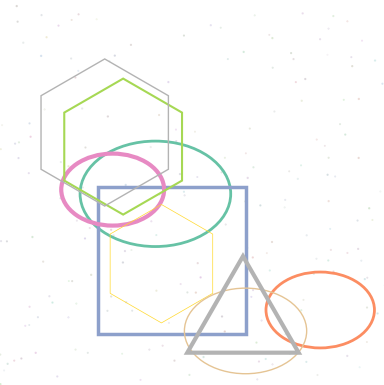[{"shape": "oval", "thickness": 2, "radius": 0.98, "center": [0.404, 0.497]}, {"shape": "oval", "thickness": 2, "radius": 0.7, "center": [0.832, 0.195]}, {"shape": "square", "thickness": 2.5, "radius": 0.96, "center": [0.447, 0.323]}, {"shape": "oval", "thickness": 3, "radius": 0.67, "center": [0.293, 0.508]}, {"shape": "hexagon", "thickness": 1.5, "radius": 0.88, "center": [0.32, 0.619]}, {"shape": "hexagon", "thickness": 0.5, "radius": 0.77, "center": [0.419, 0.315]}, {"shape": "oval", "thickness": 1, "radius": 0.79, "center": [0.638, 0.14]}, {"shape": "triangle", "thickness": 3, "radius": 0.84, "center": [0.631, 0.167]}, {"shape": "hexagon", "thickness": 1, "radius": 0.96, "center": [0.272, 0.656]}]